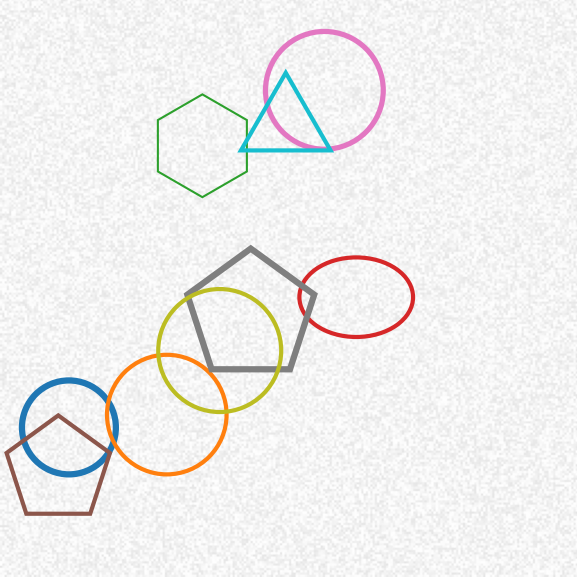[{"shape": "circle", "thickness": 3, "radius": 0.41, "center": [0.119, 0.259]}, {"shape": "circle", "thickness": 2, "radius": 0.52, "center": [0.289, 0.281]}, {"shape": "hexagon", "thickness": 1, "radius": 0.44, "center": [0.35, 0.747]}, {"shape": "oval", "thickness": 2, "radius": 0.49, "center": [0.617, 0.485]}, {"shape": "pentagon", "thickness": 2, "radius": 0.47, "center": [0.101, 0.186]}, {"shape": "circle", "thickness": 2.5, "radius": 0.51, "center": [0.562, 0.843]}, {"shape": "pentagon", "thickness": 3, "radius": 0.58, "center": [0.434, 0.453]}, {"shape": "circle", "thickness": 2, "radius": 0.53, "center": [0.38, 0.392]}, {"shape": "triangle", "thickness": 2, "radius": 0.45, "center": [0.495, 0.783]}]